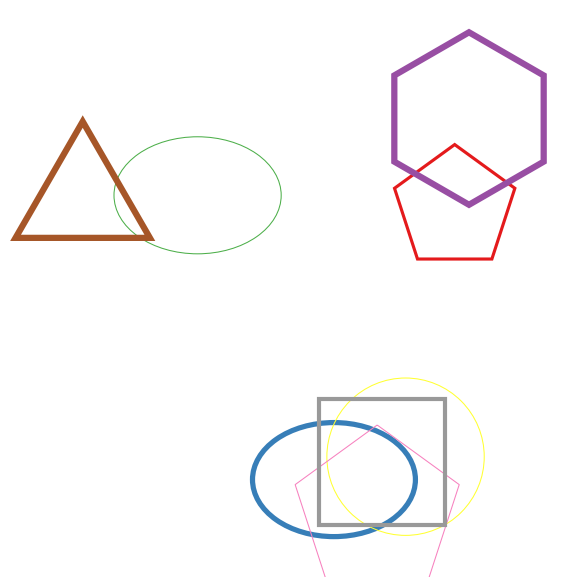[{"shape": "pentagon", "thickness": 1.5, "radius": 0.55, "center": [0.787, 0.639]}, {"shape": "oval", "thickness": 2.5, "radius": 0.71, "center": [0.578, 0.169]}, {"shape": "oval", "thickness": 0.5, "radius": 0.72, "center": [0.342, 0.661]}, {"shape": "hexagon", "thickness": 3, "radius": 0.75, "center": [0.812, 0.794]}, {"shape": "circle", "thickness": 0.5, "radius": 0.68, "center": [0.702, 0.208]}, {"shape": "triangle", "thickness": 3, "radius": 0.67, "center": [0.143, 0.654]}, {"shape": "pentagon", "thickness": 0.5, "radius": 0.75, "center": [0.653, 0.114]}, {"shape": "square", "thickness": 2, "radius": 0.54, "center": [0.662, 0.199]}]